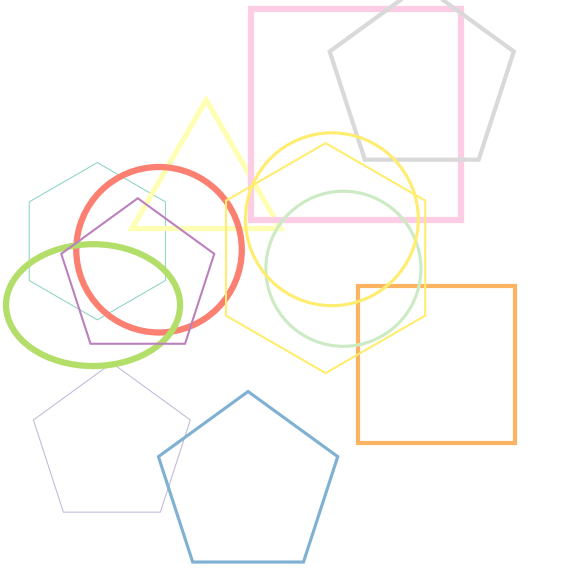[{"shape": "hexagon", "thickness": 0.5, "radius": 0.68, "center": [0.169, 0.581]}, {"shape": "triangle", "thickness": 2.5, "radius": 0.74, "center": [0.357, 0.678]}, {"shape": "pentagon", "thickness": 0.5, "radius": 0.71, "center": [0.194, 0.228]}, {"shape": "circle", "thickness": 3, "radius": 0.72, "center": [0.275, 0.567]}, {"shape": "pentagon", "thickness": 1.5, "radius": 0.82, "center": [0.43, 0.158]}, {"shape": "square", "thickness": 2, "radius": 0.68, "center": [0.755, 0.368]}, {"shape": "oval", "thickness": 3, "radius": 0.75, "center": [0.161, 0.471]}, {"shape": "square", "thickness": 3, "radius": 0.91, "center": [0.617, 0.801]}, {"shape": "pentagon", "thickness": 2, "radius": 0.84, "center": [0.73, 0.858]}, {"shape": "pentagon", "thickness": 1, "radius": 0.7, "center": [0.239, 0.517]}, {"shape": "circle", "thickness": 1.5, "radius": 0.67, "center": [0.595, 0.534]}, {"shape": "hexagon", "thickness": 1, "radius": 1.0, "center": [0.564, 0.552]}, {"shape": "circle", "thickness": 1.5, "radius": 0.75, "center": [0.575, 0.619]}]